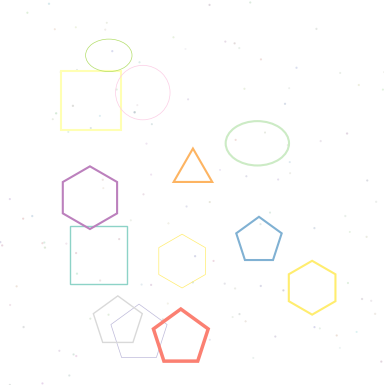[{"shape": "square", "thickness": 1, "radius": 0.37, "center": [0.256, 0.338]}, {"shape": "square", "thickness": 1.5, "radius": 0.39, "center": [0.236, 0.739]}, {"shape": "pentagon", "thickness": 0.5, "radius": 0.38, "center": [0.361, 0.133]}, {"shape": "pentagon", "thickness": 2.5, "radius": 0.37, "center": [0.47, 0.123]}, {"shape": "pentagon", "thickness": 1.5, "radius": 0.31, "center": [0.673, 0.375]}, {"shape": "triangle", "thickness": 1.5, "radius": 0.29, "center": [0.501, 0.556]}, {"shape": "oval", "thickness": 0.5, "radius": 0.3, "center": [0.283, 0.856]}, {"shape": "circle", "thickness": 0.5, "radius": 0.35, "center": [0.371, 0.76]}, {"shape": "pentagon", "thickness": 1, "radius": 0.33, "center": [0.306, 0.165]}, {"shape": "hexagon", "thickness": 1.5, "radius": 0.41, "center": [0.234, 0.487]}, {"shape": "oval", "thickness": 1.5, "radius": 0.41, "center": [0.668, 0.628]}, {"shape": "hexagon", "thickness": 0.5, "radius": 0.35, "center": [0.473, 0.322]}, {"shape": "hexagon", "thickness": 1.5, "radius": 0.35, "center": [0.811, 0.253]}]